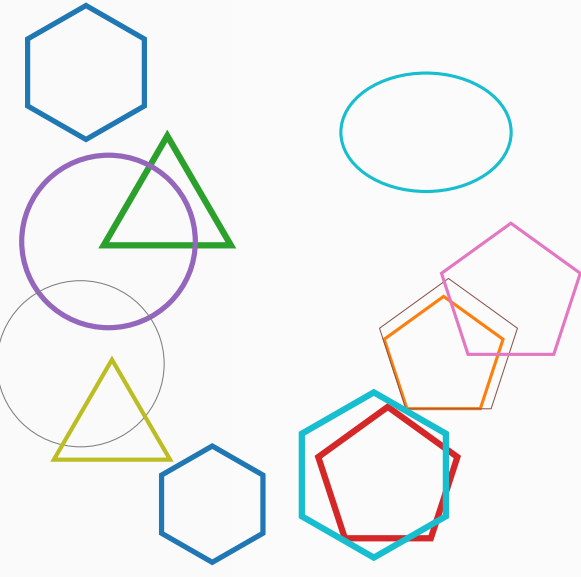[{"shape": "hexagon", "thickness": 2.5, "radius": 0.58, "center": [0.148, 0.874]}, {"shape": "hexagon", "thickness": 2.5, "radius": 0.5, "center": [0.365, 0.126]}, {"shape": "pentagon", "thickness": 1.5, "radius": 0.54, "center": [0.763, 0.378]}, {"shape": "triangle", "thickness": 3, "radius": 0.63, "center": [0.288, 0.637]}, {"shape": "pentagon", "thickness": 3, "radius": 0.63, "center": [0.667, 0.169]}, {"shape": "circle", "thickness": 2.5, "radius": 0.75, "center": [0.187, 0.581]}, {"shape": "pentagon", "thickness": 0.5, "radius": 0.62, "center": [0.772, 0.392]}, {"shape": "pentagon", "thickness": 1.5, "radius": 0.63, "center": [0.879, 0.487]}, {"shape": "circle", "thickness": 0.5, "radius": 0.72, "center": [0.139, 0.369]}, {"shape": "triangle", "thickness": 2, "radius": 0.58, "center": [0.193, 0.261]}, {"shape": "hexagon", "thickness": 3, "radius": 0.72, "center": [0.643, 0.177]}, {"shape": "oval", "thickness": 1.5, "radius": 0.73, "center": [0.733, 0.77]}]